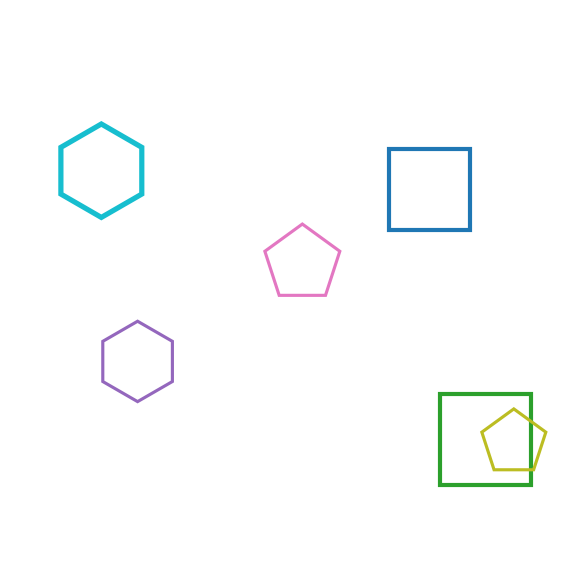[{"shape": "square", "thickness": 2, "radius": 0.35, "center": [0.744, 0.671]}, {"shape": "square", "thickness": 2, "radius": 0.39, "center": [0.841, 0.238]}, {"shape": "hexagon", "thickness": 1.5, "radius": 0.35, "center": [0.238, 0.373]}, {"shape": "pentagon", "thickness": 1.5, "radius": 0.34, "center": [0.524, 0.543]}, {"shape": "pentagon", "thickness": 1.5, "radius": 0.29, "center": [0.89, 0.233]}, {"shape": "hexagon", "thickness": 2.5, "radius": 0.4, "center": [0.175, 0.704]}]